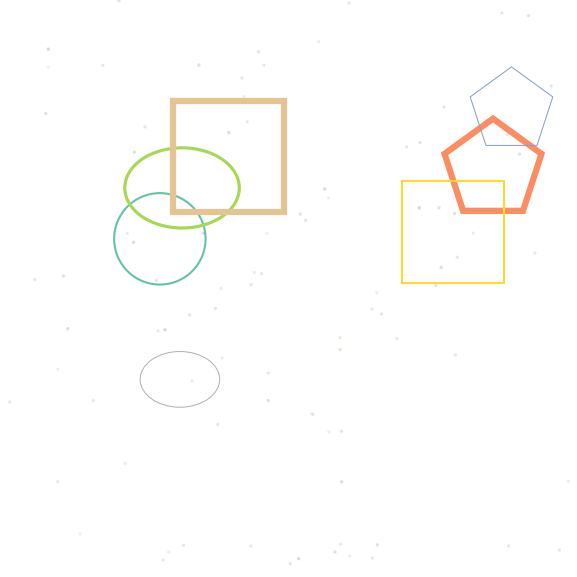[{"shape": "circle", "thickness": 1, "radius": 0.4, "center": [0.277, 0.586]}, {"shape": "pentagon", "thickness": 3, "radius": 0.44, "center": [0.854, 0.705]}, {"shape": "pentagon", "thickness": 0.5, "radius": 0.38, "center": [0.886, 0.808]}, {"shape": "oval", "thickness": 1.5, "radius": 0.5, "center": [0.315, 0.674]}, {"shape": "square", "thickness": 1, "radius": 0.44, "center": [0.785, 0.597]}, {"shape": "square", "thickness": 3, "radius": 0.48, "center": [0.396, 0.728]}, {"shape": "oval", "thickness": 0.5, "radius": 0.34, "center": [0.312, 0.342]}]